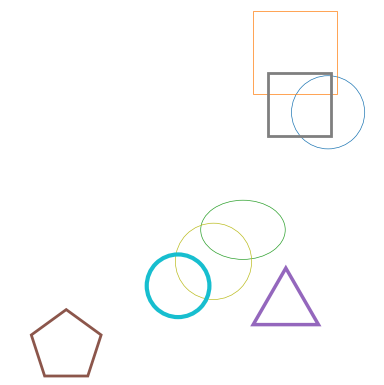[{"shape": "circle", "thickness": 0.5, "radius": 0.48, "center": [0.852, 0.708]}, {"shape": "square", "thickness": 0.5, "radius": 0.54, "center": [0.766, 0.863]}, {"shape": "oval", "thickness": 0.5, "radius": 0.55, "center": [0.631, 0.403]}, {"shape": "triangle", "thickness": 2.5, "radius": 0.49, "center": [0.742, 0.206]}, {"shape": "pentagon", "thickness": 2, "radius": 0.48, "center": [0.172, 0.1]}, {"shape": "square", "thickness": 2, "radius": 0.41, "center": [0.777, 0.728]}, {"shape": "circle", "thickness": 0.5, "radius": 0.5, "center": [0.555, 0.321]}, {"shape": "circle", "thickness": 3, "radius": 0.41, "center": [0.463, 0.258]}]